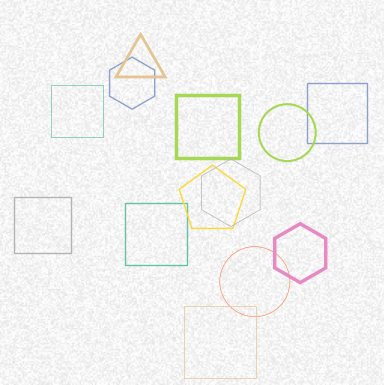[{"shape": "square", "thickness": 0.5, "radius": 0.34, "center": [0.2, 0.712]}, {"shape": "square", "thickness": 1, "radius": 0.4, "center": [0.406, 0.392]}, {"shape": "circle", "thickness": 0.5, "radius": 0.46, "center": [0.662, 0.268]}, {"shape": "square", "thickness": 1, "radius": 0.39, "center": [0.876, 0.708]}, {"shape": "hexagon", "thickness": 1, "radius": 0.34, "center": [0.343, 0.784]}, {"shape": "hexagon", "thickness": 2.5, "radius": 0.38, "center": [0.78, 0.342]}, {"shape": "square", "thickness": 2.5, "radius": 0.41, "center": [0.539, 0.672]}, {"shape": "circle", "thickness": 1.5, "radius": 0.37, "center": [0.746, 0.655]}, {"shape": "pentagon", "thickness": 1, "radius": 0.45, "center": [0.552, 0.48]}, {"shape": "square", "thickness": 0.5, "radius": 0.47, "center": [0.572, 0.111]}, {"shape": "triangle", "thickness": 2, "radius": 0.37, "center": [0.365, 0.837]}, {"shape": "square", "thickness": 1, "radius": 0.37, "center": [0.11, 0.416]}, {"shape": "hexagon", "thickness": 0.5, "radius": 0.44, "center": [0.6, 0.499]}]